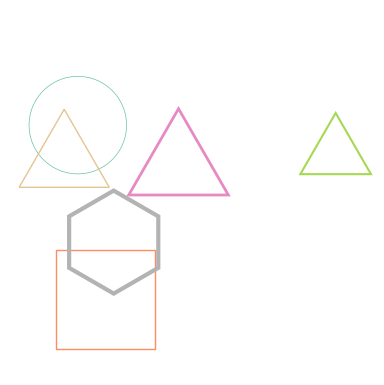[{"shape": "circle", "thickness": 0.5, "radius": 0.63, "center": [0.202, 0.675]}, {"shape": "square", "thickness": 1, "radius": 0.64, "center": [0.274, 0.222]}, {"shape": "triangle", "thickness": 2, "radius": 0.75, "center": [0.464, 0.568]}, {"shape": "triangle", "thickness": 1.5, "radius": 0.53, "center": [0.872, 0.601]}, {"shape": "triangle", "thickness": 1, "radius": 0.68, "center": [0.167, 0.581]}, {"shape": "hexagon", "thickness": 3, "radius": 0.67, "center": [0.295, 0.371]}]